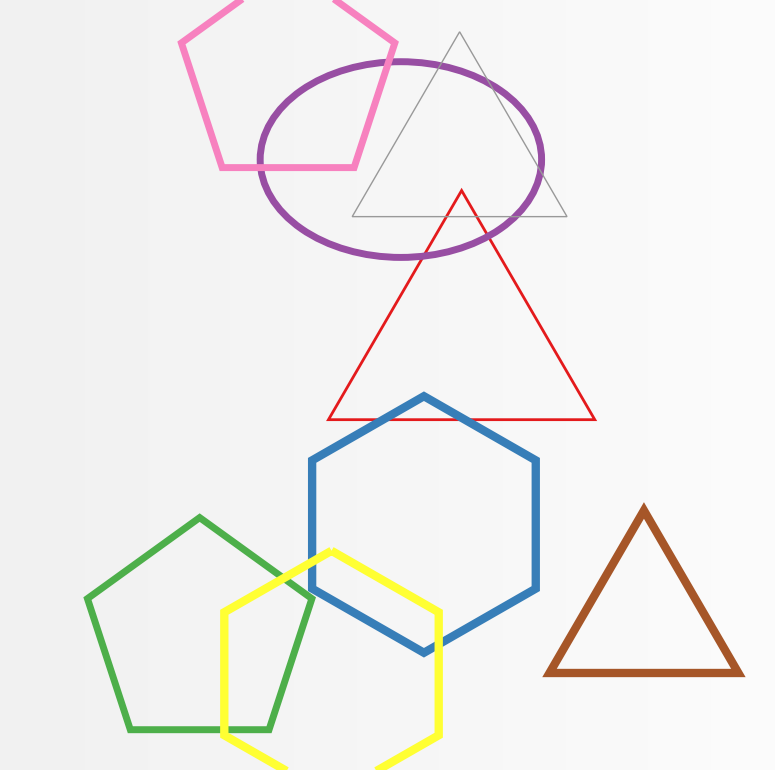[{"shape": "triangle", "thickness": 1, "radius": 0.99, "center": [0.596, 0.554]}, {"shape": "hexagon", "thickness": 3, "radius": 0.83, "center": [0.547, 0.319]}, {"shape": "pentagon", "thickness": 2.5, "radius": 0.76, "center": [0.258, 0.176]}, {"shape": "oval", "thickness": 2.5, "radius": 0.91, "center": [0.517, 0.793]}, {"shape": "hexagon", "thickness": 3, "radius": 0.8, "center": [0.428, 0.125]}, {"shape": "triangle", "thickness": 3, "radius": 0.7, "center": [0.831, 0.196]}, {"shape": "pentagon", "thickness": 2.5, "radius": 0.72, "center": [0.372, 0.899]}, {"shape": "triangle", "thickness": 0.5, "radius": 0.8, "center": [0.593, 0.799]}]